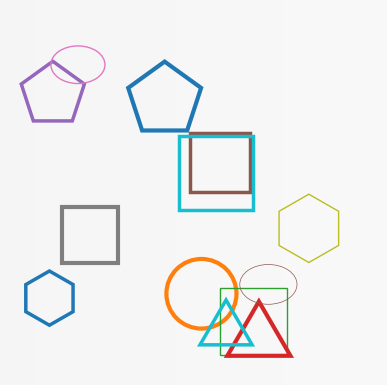[{"shape": "hexagon", "thickness": 2.5, "radius": 0.35, "center": [0.128, 0.226]}, {"shape": "pentagon", "thickness": 3, "radius": 0.49, "center": [0.425, 0.741]}, {"shape": "circle", "thickness": 3, "radius": 0.45, "center": [0.52, 0.237]}, {"shape": "square", "thickness": 1, "radius": 0.44, "center": [0.655, 0.164]}, {"shape": "triangle", "thickness": 3, "radius": 0.47, "center": [0.668, 0.123]}, {"shape": "pentagon", "thickness": 2.5, "radius": 0.43, "center": [0.136, 0.755]}, {"shape": "square", "thickness": 2.5, "radius": 0.39, "center": [0.568, 0.578]}, {"shape": "oval", "thickness": 0.5, "radius": 0.37, "center": [0.693, 0.261]}, {"shape": "oval", "thickness": 1, "radius": 0.35, "center": [0.201, 0.832]}, {"shape": "square", "thickness": 3, "radius": 0.37, "center": [0.232, 0.39]}, {"shape": "hexagon", "thickness": 1, "radius": 0.44, "center": [0.797, 0.407]}, {"shape": "square", "thickness": 2.5, "radius": 0.48, "center": [0.558, 0.551]}, {"shape": "triangle", "thickness": 2.5, "radius": 0.39, "center": [0.583, 0.143]}]